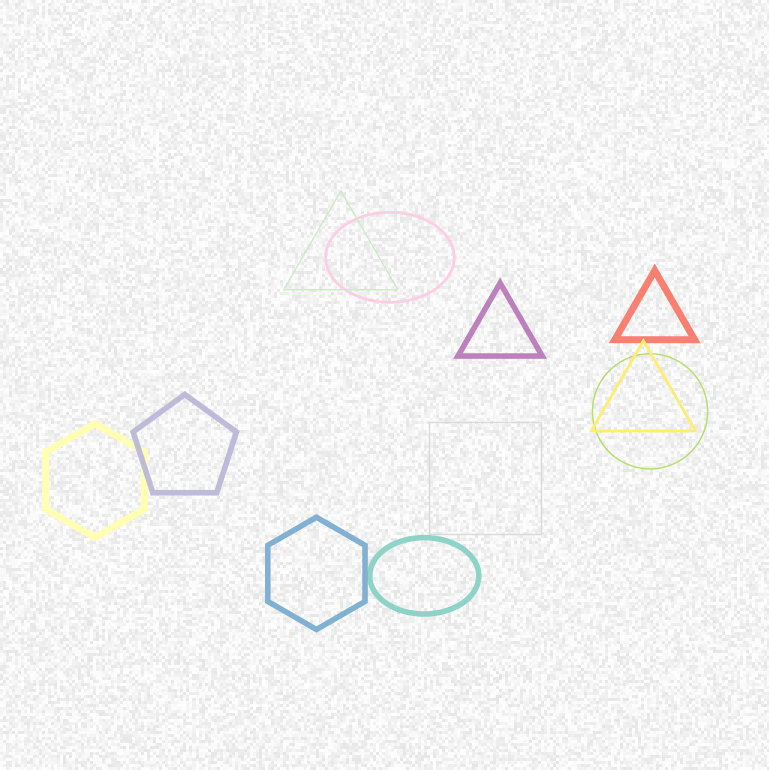[{"shape": "oval", "thickness": 2, "radius": 0.35, "center": [0.551, 0.252]}, {"shape": "hexagon", "thickness": 2.5, "radius": 0.37, "center": [0.123, 0.376]}, {"shape": "pentagon", "thickness": 2, "radius": 0.35, "center": [0.24, 0.417]}, {"shape": "triangle", "thickness": 2.5, "radius": 0.3, "center": [0.85, 0.589]}, {"shape": "hexagon", "thickness": 2, "radius": 0.36, "center": [0.411, 0.255]}, {"shape": "circle", "thickness": 0.5, "radius": 0.37, "center": [0.844, 0.466]}, {"shape": "oval", "thickness": 1, "radius": 0.42, "center": [0.506, 0.666]}, {"shape": "square", "thickness": 0.5, "radius": 0.36, "center": [0.63, 0.38]}, {"shape": "triangle", "thickness": 2, "radius": 0.32, "center": [0.649, 0.569]}, {"shape": "triangle", "thickness": 0.5, "radius": 0.43, "center": [0.443, 0.666]}, {"shape": "triangle", "thickness": 1, "radius": 0.39, "center": [0.836, 0.479]}]